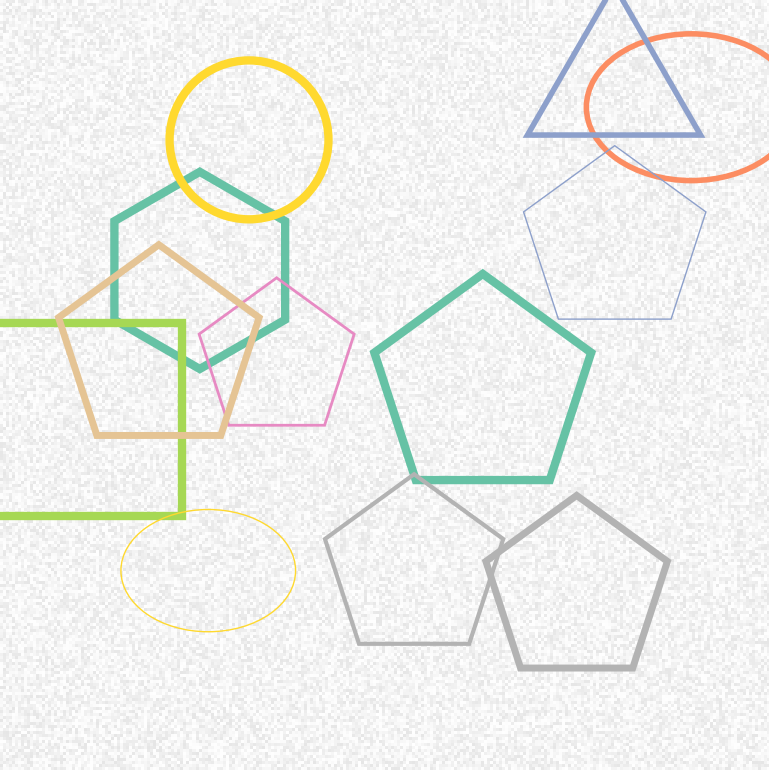[{"shape": "pentagon", "thickness": 3, "radius": 0.74, "center": [0.627, 0.496]}, {"shape": "hexagon", "thickness": 3, "radius": 0.64, "center": [0.259, 0.649]}, {"shape": "oval", "thickness": 2, "radius": 0.68, "center": [0.898, 0.861]}, {"shape": "pentagon", "thickness": 0.5, "radius": 0.62, "center": [0.798, 0.686]}, {"shape": "triangle", "thickness": 2, "radius": 0.65, "center": [0.797, 0.89]}, {"shape": "pentagon", "thickness": 1, "radius": 0.53, "center": [0.359, 0.533]}, {"shape": "square", "thickness": 3, "radius": 0.63, "center": [0.111, 0.455]}, {"shape": "oval", "thickness": 0.5, "radius": 0.57, "center": [0.27, 0.259]}, {"shape": "circle", "thickness": 3, "radius": 0.52, "center": [0.323, 0.818]}, {"shape": "pentagon", "thickness": 2.5, "radius": 0.68, "center": [0.206, 0.545]}, {"shape": "pentagon", "thickness": 2.5, "radius": 0.62, "center": [0.749, 0.233]}, {"shape": "pentagon", "thickness": 1.5, "radius": 0.61, "center": [0.538, 0.262]}]